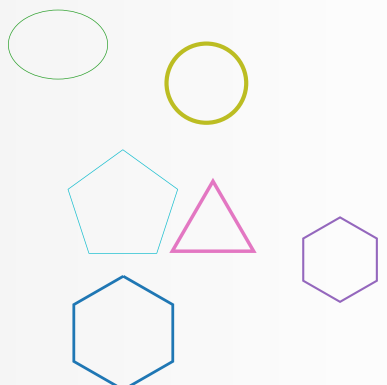[{"shape": "hexagon", "thickness": 2, "radius": 0.74, "center": [0.318, 0.135]}, {"shape": "oval", "thickness": 0.5, "radius": 0.64, "center": [0.15, 0.884]}, {"shape": "hexagon", "thickness": 1.5, "radius": 0.55, "center": [0.878, 0.326]}, {"shape": "triangle", "thickness": 2.5, "radius": 0.61, "center": [0.55, 0.408]}, {"shape": "circle", "thickness": 3, "radius": 0.51, "center": [0.533, 0.784]}, {"shape": "pentagon", "thickness": 0.5, "radius": 0.74, "center": [0.317, 0.462]}]